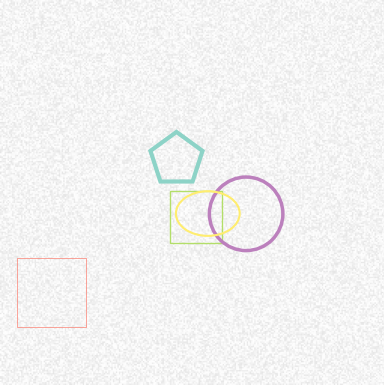[{"shape": "pentagon", "thickness": 3, "radius": 0.36, "center": [0.458, 0.586]}, {"shape": "square", "thickness": 0.5, "radius": 0.44, "center": [0.134, 0.24]}, {"shape": "square", "thickness": 1, "radius": 0.34, "center": [0.508, 0.437]}, {"shape": "circle", "thickness": 2.5, "radius": 0.48, "center": [0.639, 0.445]}, {"shape": "oval", "thickness": 1.5, "radius": 0.41, "center": [0.54, 0.445]}]